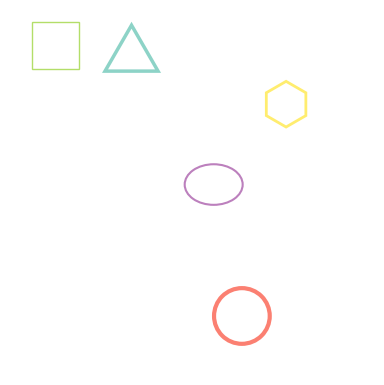[{"shape": "triangle", "thickness": 2.5, "radius": 0.4, "center": [0.342, 0.855]}, {"shape": "circle", "thickness": 3, "radius": 0.36, "center": [0.628, 0.179]}, {"shape": "square", "thickness": 1, "radius": 0.31, "center": [0.144, 0.881]}, {"shape": "oval", "thickness": 1.5, "radius": 0.38, "center": [0.555, 0.521]}, {"shape": "hexagon", "thickness": 2, "radius": 0.3, "center": [0.743, 0.729]}]